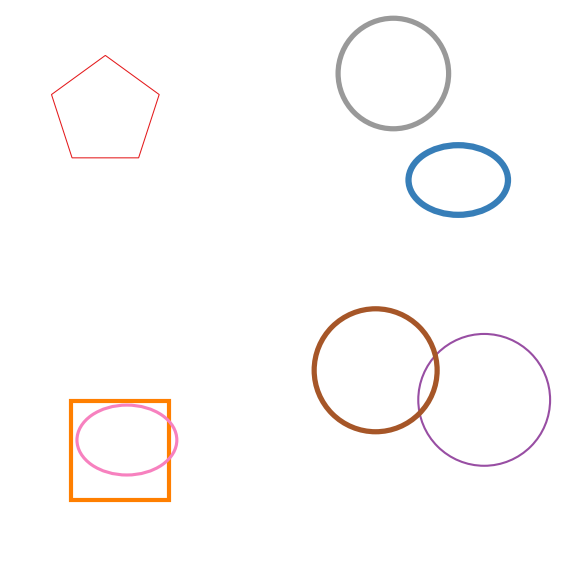[{"shape": "pentagon", "thickness": 0.5, "radius": 0.49, "center": [0.182, 0.805]}, {"shape": "oval", "thickness": 3, "radius": 0.43, "center": [0.793, 0.687]}, {"shape": "circle", "thickness": 1, "radius": 0.57, "center": [0.838, 0.307]}, {"shape": "square", "thickness": 2, "radius": 0.43, "center": [0.208, 0.219]}, {"shape": "circle", "thickness": 2.5, "radius": 0.53, "center": [0.65, 0.358]}, {"shape": "oval", "thickness": 1.5, "radius": 0.43, "center": [0.22, 0.237]}, {"shape": "circle", "thickness": 2.5, "radius": 0.48, "center": [0.681, 0.872]}]